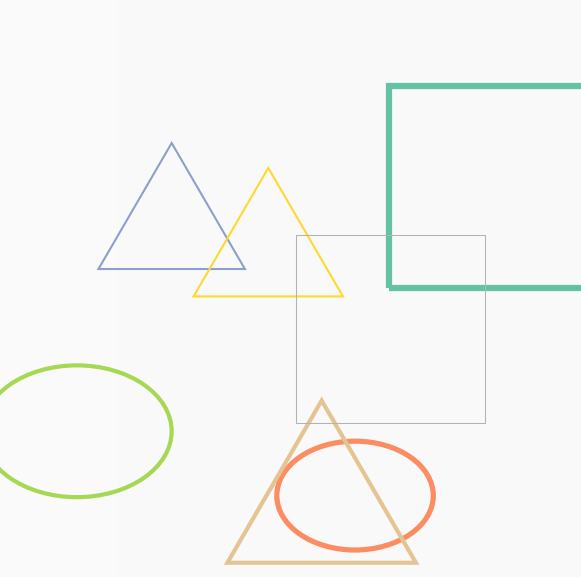[{"shape": "square", "thickness": 3, "radius": 0.88, "center": [0.844, 0.675]}, {"shape": "oval", "thickness": 2.5, "radius": 0.67, "center": [0.611, 0.141]}, {"shape": "triangle", "thickness": 1, "radius": 0.73, "center": [0.295, 0.606]}, {"shape": "oval", "thickness": 2, "radius": 0.82, "center": [0.132, 0.252]}, {"shape": "triangle", "thickness": 1, "radius": 0.74, "center": [0.462, 0.56]}, {"shape": "triangle", "thickness": 2, "radius": 0.94, "center": [0.553, 0.118]}, {"shape": "square", "thickness": 0.5, "radius": 0.81, "center": [0.671, 0.43]}]